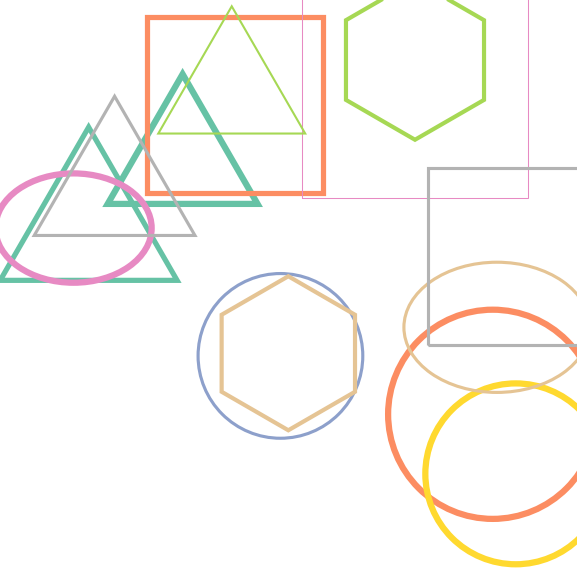[{"shape": "triangle", "thickness": 2.5, "radius": 0.88, "center": [0.153, 0.602]}, {"shape": "triangle", "thickness": 3, "radius": 0.75, "center": [0.316, 0.721]}, {"shape": "square", "thickness": 2.5, "radius": 0.76, "center": [0.407, 0.817]}, {"shape": "circle", "thickness": 3, "radius": 0.91, "center": [0.853, 0.282]}, {"shape": "circle", "thickness": 1.5, "radius": 0.71, "center": [0.486, 0.383]}, {"shape": "oval", "thickness": 3, "radius": 0.68, "center": [0.127, 0.604]}, {"shape": "square", "thickness": 0.5, "radius": 0.98, "center": [0.719, 0.852]}, {"shape": "hexagon", "thickness": 2, "radius": 0.69, "center": [0.719, 0.895]}, {"shape": "triangle", "thickness": 1, "radius": 0.73, "center": [0.401, 0.841]}, {"shape": "circle", "thickness": 3, "radius": 0.78, "center": [0.893, 0.179]}, {"shape": "hexagon", "thickness": 2, "radius": 0.67, "center": [0.499, 0.387]}, {"shape": "oval", "thickness": 1.5, "radius": 0.81, "center": [0.86, 0.432]}, {"shape": "square", "thickness": 1.5, "radius": 0.76, "center": [0.894, 0.555]}, {"shape": "triangle", "thickness": 1.5, "radius": 0.8, "center": [0.198, 0.672]}]